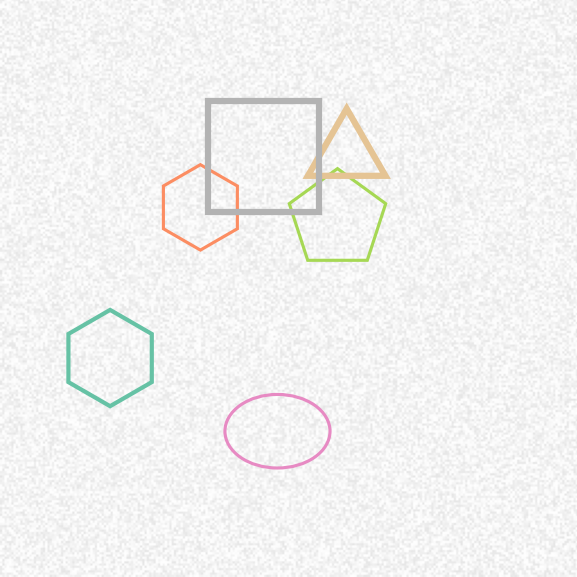[{"shape": "hexagon", "thickness": 2, "radius": 0.42, "center": [0.191, 0.379]}, {"shape": "hexagon", "thickness": 1.5, "radius": 0.37, "center": [0.347, 0.64]}, {"shape": "oval", "thickness": 1.5, "radius": 0.45, "center": [0.48, 0.252]}, {"shape": "pentagon", "thickness": 1.5, "radius": 0.44, "center": [0.584, 0.619]}, {"shape": "triangle", "thickness": 3, "radius": 0.39, "center": [0.6, 0.733]}, {"shape": "square", "thickness": 3, "radius": 0.48, "center": [0.457, 0.728]}]